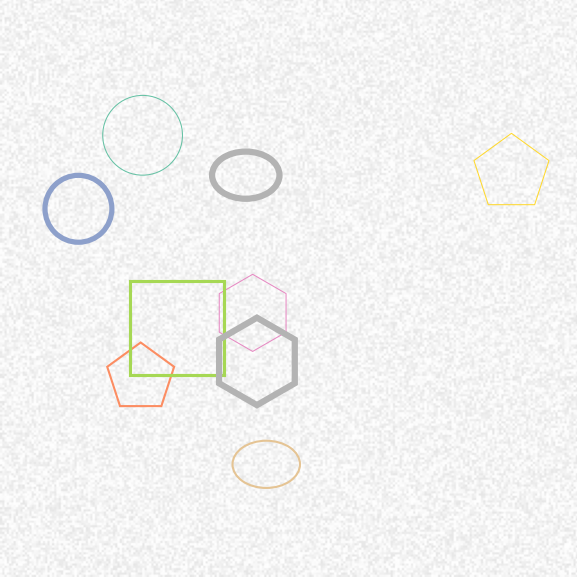[{"shape": "circle", "thickness": 0.5, "radius": 0.35, "center": [0.247, 0.765]}, {"shape": "pentagon", "thickness": 1, "radius": 0.3, "center": [0.244, 0.345]}, {"shape": "circle", "thickness": 2.5, "radius": 0.29, "center": [0.136, 0.638]}, {"shape": "hexagon", "thickness": 0.5, "radius": 0.33, "center": [0.438, 0.457]}, {"shape": "square", "thickness": 1.5, "radius": 0.41, "center": [0.306, 0.431]}, {"shape": "pentagon", "thickness": 0.5, "radius": 0.34, "center": [0.886, 0.7]}, {"shape": "oval", "thickness": 1, "radius": 0.29, "center": [0.461, 0.195]}, {"shape": "oval", "thickness": 3, "radius": 0.29, "center": [0.426, 0.696]}, {"shape": "hexagon", "thickness": 3, "radius": 0.38, "center": [0.445, 0.373]}]